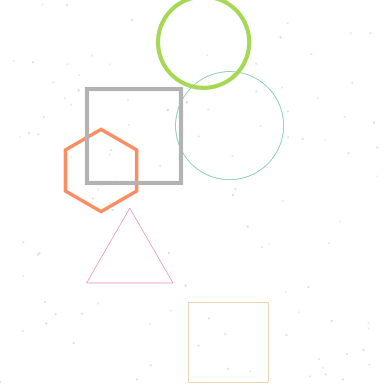[{"shape": "circle", "thickness": 0.5, "radius": 0.7, "center": [0.596, 0.674]}, {"shape": "hexagon", "thickness": 2.5, "radius": 0.53, "center": [0.262, 0.557]}, {"shape": "triangle", "thickness": 0.5, "radius": 0.65, "center": [0.337, 0.33]}, {"shape": "circle", "thickness": 3, "radius": 0.59, "center": [0.529, 0.89]}, {"shape": "square", "thickness": 0.5, "radius": 0.52, "center": [0.592, 0.111]}, {"shape": "square", "thickness": 3, "radius": 0.61, "center": [0.349, 0.647]}]